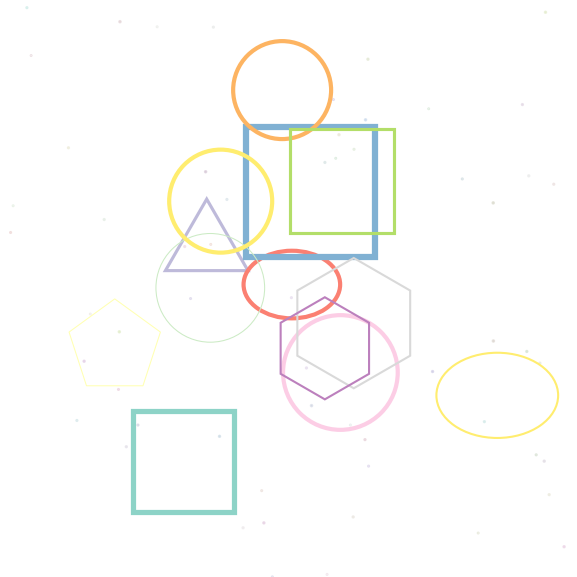[{"shape": "square", "thickness": 2.5, "radius": 0.44, "center": [0.318, 0.2]}, {"shape": "pentagon", "thickness": 0.5, "radius": 0.42, "center": [0.199, 0.398]}, {"shape": "triangle", "thickness": 1.5, "radius": 0.41, "center": [0.358, 0.572]}, {"shape": "oval", "thickness": 2, "radius": 0.42, "center": [0.505, 0.506]}, {"shape": "square", "thickness": 3, "radius": 0.56, "center": [0.537, 0.667]}, {"shape": "circle", "thickness": 2, "radius": 0.42, "center": [0.489, 0.843]}, {"shape": "square", "thickness": 1.5, "radius": 0.45, "center": [0.592, 0.686]}, {"shape": "circle", "thickness": 2, "radius": 0.5, "center": [0.589, 0.354]}, {"shape": "hexagon", "thickness": 1, "radius": 0.56, "center": [0.613, 0.44]}, {"shape": "hexagon", "thickness": 1, "radius": 0.44, "center": [0.563, 0.396]}, {"shape": "circle", "thickness": 0.5, "radius": 0.47, "center": [0.364, 0.501]}, {"shape": "oval", "thickness": 1, "radius": 0.53, "center": [0.861, 0.315]}, {"shape": "circle", "thickness": 2, "radius": 0.45, "center": [0.382, 0.651]}]